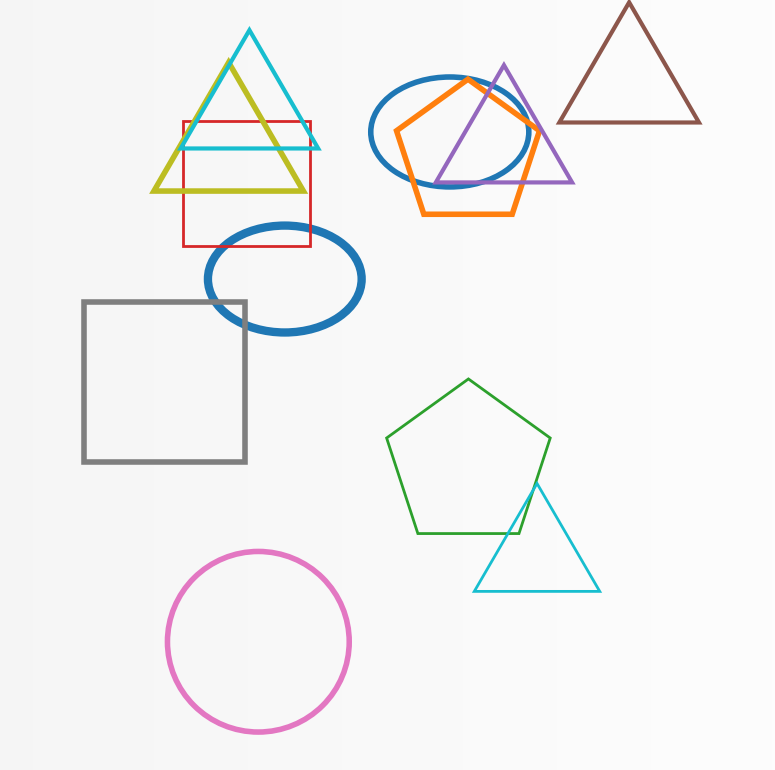[{"shape": "oval", "thickness": 2, "radius": 0.51, "center": [0.58, 0.829]}, {"shape": "oval", "thickness": 3, "radius": 0.5, "center": [0.367, 0.638]}, {"shape": "pentagon", "thickness": 2, "radius": 0.48, "center": [0.604, 0.8]}, {"shape": "pentagon", "thickness": 1, "radius": 0.55, "center": [0.604, 0.397]}, {"shape": "square", "thickness": 1, "radius": 0.41, "center": [0.318, 0.762]}, {"shape": "triangle", "thickness": 1.5, "radius": 0.51, "center": [0.65, 0.814]}, {"shape": "triangle", "thickness": 1.5, "radius": 0.52, "center": [0.812, 0.893]}, {"shape": "circle", "thickness": 2, "radius": 0.59, "center": [0.333, 0.167]}, {"shape": "square", "thickness": 2, "radius": 0.52, "center": [0.213, 0.505]}, {"shape": "triangle", "thickness": 2, "radius": 0.56, "center": [0.295, 0.808]}, {"shape": "triangle", "thickness": 1.5, "radius": 0.51, "center": [0.322, 0.858]}, {"shape": "triangle", "thickness": 1, "radius": 0.47, "center": [0.693, 0.279]}]